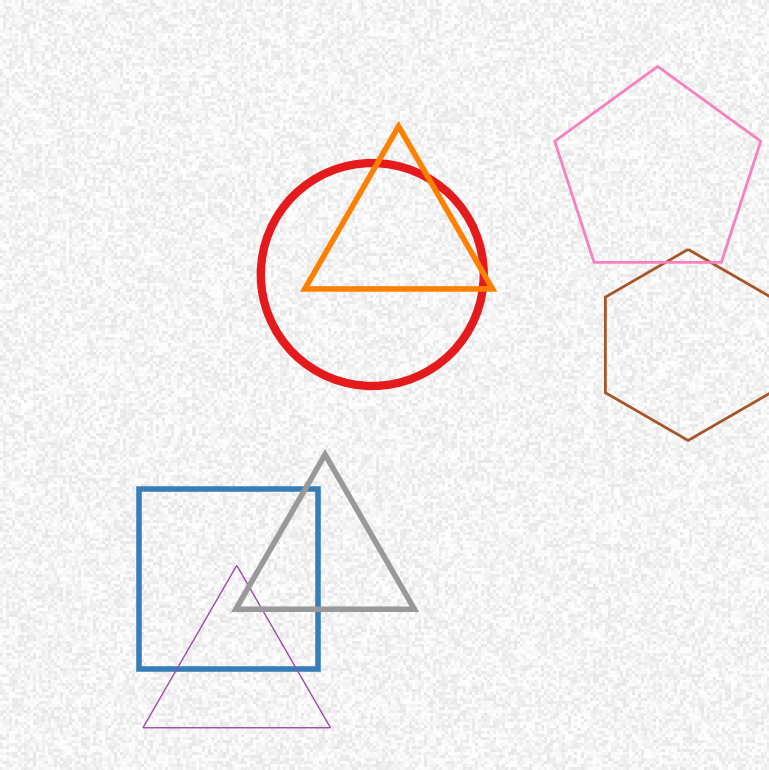[{"shape": "circle", "thickness": 3, "radius": 0.72, "center": [0.483, 0.643]}, {"shape": "square", "thickness": 2, "radius": 0.58, "center": [0.297, 0.248]}, {"shape": "triangle", "thickness": 0.5, "radius": 0.7, "center": [0.307, 0.125]}, {"shape": "triangle", "thickness": 2, "radius": 0.7, "center": [0.518, 0.695]}, {"shape": "hexagon", "thickness": 1, "radius": 0.62, "center": [0.894, 0.552]}, {"shape": "pentagon", "thickness": 1, "radius": 0.7, "center": [0.854, 0.773]}, {"shape": "triangle", "thickness": 2, "radius": 0.67, "center": [0.422, 0.276]}]